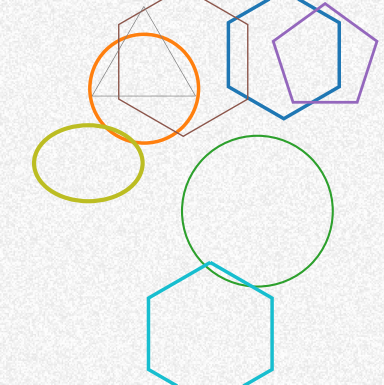[{"shape": "hexagon", "thickness": 2.5, "radius": 0.83, "center": [0.737, 0.858]}, {"shape": "circle", "thickness": 2.5, "radius": 0.71, "center": [0.375, 0.77]}, {"shape": "circle", "thickness": 1.5, "radius": 0.98, "center": [0.669, 0.452]}, {"shape": "pentagon", "thickness": 2, "radius": 0.71, "center": [0.844, 0.849]}, {"shape": "hexagon", "thickness": 1, "radius": 0.97, "center": [0.476, 0.839]}, {"shape": "triangle", "thickness": 0.5, "radius": 0.78, "center": [0.374, 0.828]}, {"shape": "oval", "thickness": 3, "radius": 0.7, "center": [0.229, 0.576]}, {"shape": "hexagon", "thickness": 2.5, "radius": 0.93, "center": [0.546, 0.133]}]